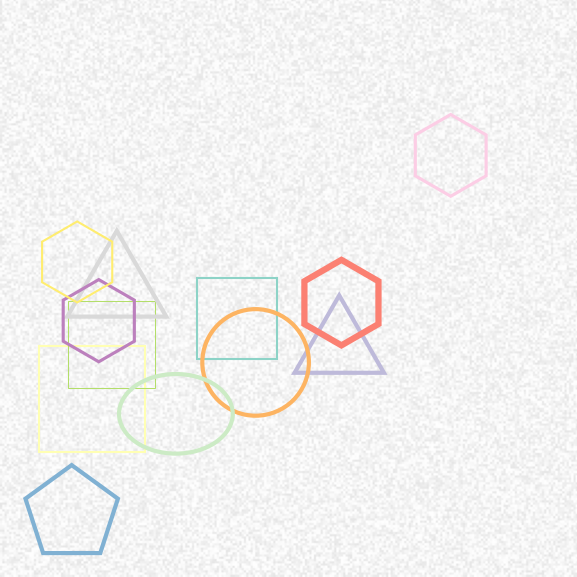[{"shape": "square", "thickness": 1, "radius": 0.35, "center": [0.41, 0.448]}, {"shape": "square", "thickness": 1, "radius": 0.46, "center": [0.159, 0.309]}, {"shape": "triangle", "thickness": 2, "radius": 0.45, "center": [0.587, 0.398]}, {"shape": "hexagon", "thickness": 3, "radius": 0.37, "center": [0.591, 0.475]}, {"shape": "pentagon", "thickness": 2, "radius": 0.42, "center": [0.124, 0.11]}, {"shape": "circle", "thickness": 2, "radius": 0.46, "center": [0.443, 0.372]}, {"shape": "square", "thickness": 0.5, "radius": 0.38, "center": [0.193, 0.402]}, {"shape": "hexagon", "thickness": 1.5, "radius": 0.35, "center": [0.78, 0.73]}, {"shape": "triangle", "thickness": 2, "radius": 0.5, "center": [0.202, 0.5]}, {"shape": "hexagon", "thickness": 1.5, "radius": 0.36, "center": [0.171, 0.444]}, {"shape": "oval", "thickness": 2, "radius": 0.49, "center": [0.305, 0.283]}, {"shape": "hexagon", "thickness": 1, "radius": 0.35, "center": [0.134, 0.546]}]